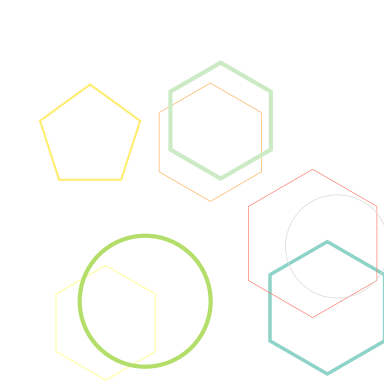[{"shape": "hexagon", "thickness": 2.5, "radius": 0.86, "center": [0.85, 0.2]}, {"shape": "hexagon", "thickness": 1, "radius": 0.74, "center": [0.275, 0.162]}, {"shape": "hexagon", "thickness": 0.5, "radius": 0.96, "center": [0.812, 0.368]}, {"shape": "hexagon", "thickness": 0.5, "radius": 0.77, "center": [0.546, 0.631]}, {"shape": "circle", "thickness": 3, "radius": 0.85, "center": [0.377, 0.218]}, {"shape": "circle", "thickness": 0.5, "radius": 0.67, "center": [0.876, 0.36]}, {"shape": "hexagon", "thickness": 3, "radius": 0.75, "center": [0.573, 0.687]}, {"shape": "pentagon", "thickness": 1.5, "radius": 0.68, "center": [0.234, 0.644]}]